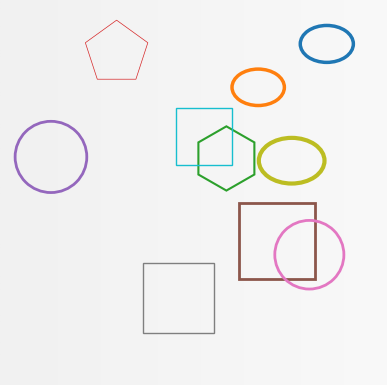[{"shape": "oval", "thickness": 2.5, "radius": 0.34, "center": [0.843, 0.886]}, {"shape": "oval", "thickness": 2.5, "radius": 0.34, "center": [0.666, 0.773]}, {"shape": "hexagon", "thickness": 1.5, "radius": 0.42, "center": [0.584, 0.588]}, {"shape": "pentagon", "thickness": 0.5, "radius": 0.42, "center": [0.301, 0.863]}, {"shape": "circle", "thickness": 2, "radius": 0.46, "center": [0.132, 0.592]}, {"shape": "square", "thickness": 2, "radius": 0.49, "center": [0.714, 0.374]}, {"shape": "circle", "thickness": 2, "radius": 0.45, "center": [0.798, 0.338]}, {"shape": "square", "thickness": 1, "radius": 0.45, "center": [0.461, 0.227]}, {"shape": "oval", "thickness": 3, "radius": 0.42, "center": [0.753, 0.583]}, {"shape": "square", "thickness": 1, "radius": 0.36, "center": [0.527, 0.645]}]